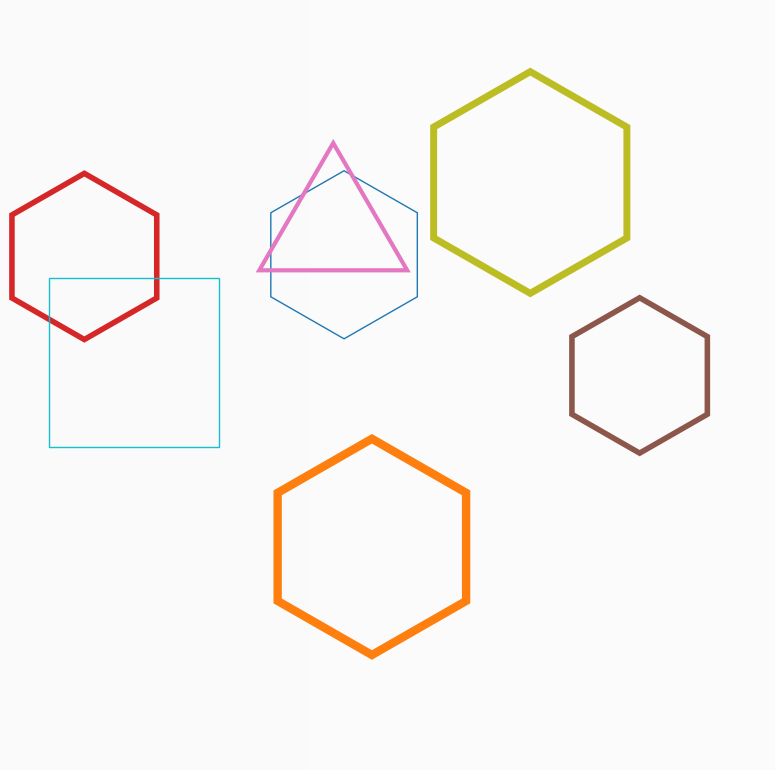[{"shape": "hexagon", "thickness": 0.5, "radius": 0.55, "center": [0.444, 0.669]}, {"shape": "hexagon", "thickness": 3, "radius": 0.7, "center": [0.48, 0.29]}, {"shape": "hexagon", "thickness": 2, "radius": 0.54, "center": [0.109, 0.667]}, {"shape": "hexagon", "thickness": 2, "radius": 0.5, "center": [0.825, 0.512]}, {"shape": "triangle", "thickness": 1.5, "radius": 0.55, "center": [0.43, 0.704]}, {"shape": "hexagon", "thickness": 2.5, "radius": 0.72, "center": [0.684, 0.763]}, {"shape": "square", "thickness": 0.5, "radius": 0.55, "center": [0.173, 0.529]}]